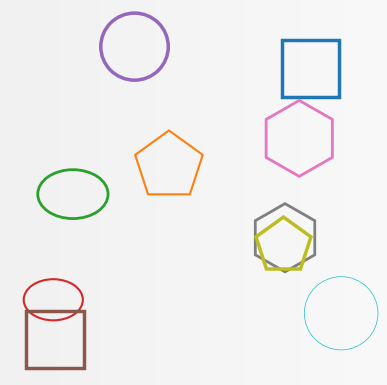[{"shape": "square", "thickness": 2.5, "radius": 0.37, "center": [0.8, 0.823]}, {"shape": "pentagon", "thickness": 1.5, "radius": 0.46, "center": [0.436, 0.569]}, {"shape": "oval", "thickness": 2, "radius": 0.45, "center": [0.188, 0.496]}, {"shape": "oval", "thickness": 1.5, "radius": 0.38, "center": [0.137, 0.221]}, {"shape": "circle", "thickness": 2.5, "radius": 0.44, "center": [0.347, 0.879]}, {"shape": "square", "thickness": 2.5, "radius": 0.37, "center": [0.142, 0.118]}, {"shape": "hexagon", "thickness": 2, "radius": 0.49, "center": [0.772, 0.64]}, {"shape": "hexagon", "thickness": 2, "radius": 0.44, "center": [0.736, 0.382]}, {"shape": "pentagon", "thickness": 2.5, "radius": 0.37, "center": [0.732, 0.362]}, {"shape": "circle", "thickness": 0.5, "radius": 0.48, "center": [0.88, 0.186]}]